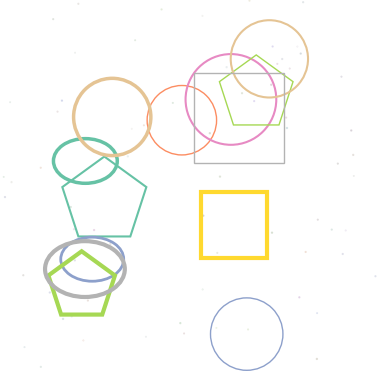[{"shape": "oval", "thickness": 2.5, "radius": 0.41, "center": [0.222, 0.582]}, {"shape": "pentagon", "thickness": 1.5, "radius": 0.57, "center": [0.271, 0.479]}, {"shape": "circle", "thickness": 1, "radius": 0.45, "center": [0.472, 0.688]}, {"shape": "circle", "thickness": 1, "radius": 0.47, "center": [0.641, 0.132]}, {"shape": "oval", "thickness": 2, "radius": 0.41, "center": [0.24, 0.327]}, {"shape": "circle", "thickness": 1.5, "radius": 0.59, "center": [0.6, 0.742]}, {"shape": "pentagon", "thickness": 1, "radius": 0.5, "center": [0.666, 0.757]}, {"shape": "pentagon", "thickness": 3, "radius": 0.45, "center": [0.212, 0.256]}, {"shape": "square", "thickness": 3, "radius": 0.43, "center": [0.607, 0.415]}, {"shape": "circle", "thickness": 2.5, "radius": 0.5, "center": [0.291, 0.696]}, {"shape": "circle", "thickness": 1.5, "radius": 0.5, "center": [0.7, 0.847]}, {"shape": "oval", "thickness": 3, "radius": 0.52, "center": [0.221, 0.301]}, {"shape": "square", "thickness": 1, "radius": 0.59, "center": [0.62, 0.694]}]